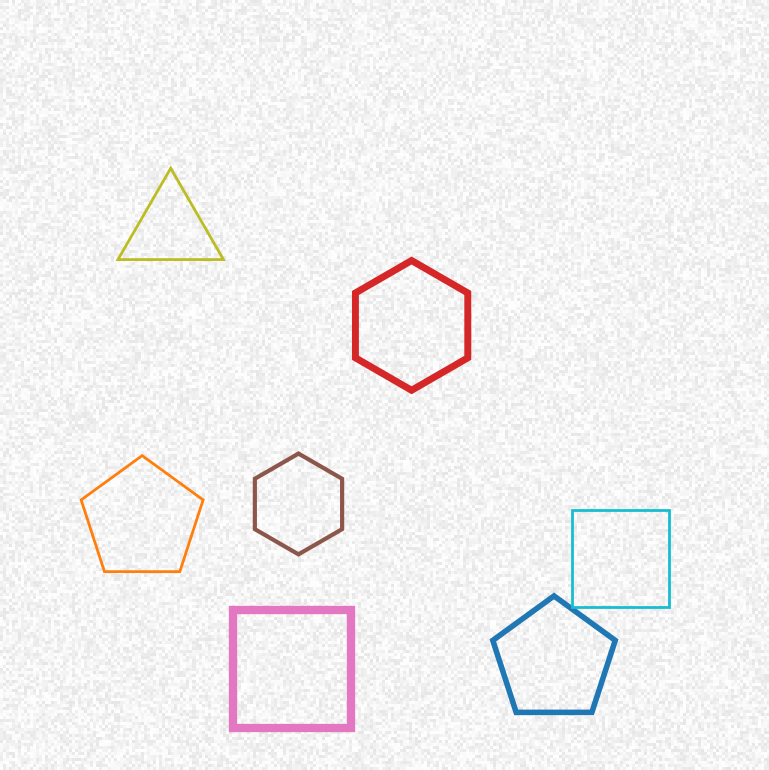[{"shape": "pentagon", "thickness": 2, "radius": 0.42, "center": [0.72, 0.142]}, {"shape": "pentagon", "thickness": 1, "radius": 0.42, "center": [0.185, 0.325]}, {"shape": "hexagon", "thickness": 2.5, "radius": 0.42, "center": [0.535, 0.577]}, {"shape": "hexagon", "thickness": 1.5, "radius": 0.33, "center": [0.388, 0.346]}, {"shape": "square", "thickness": 3, "radius": 0.38, "center": [0.379, 0.131]}, {"shape": "triangle", "thickness": 1, "radius": 0.4, "center": [0.222, 0.702]}, {"shape": "square", "thickness": 1, "radius": 0.32, "center": [0.806, 0.275]}]